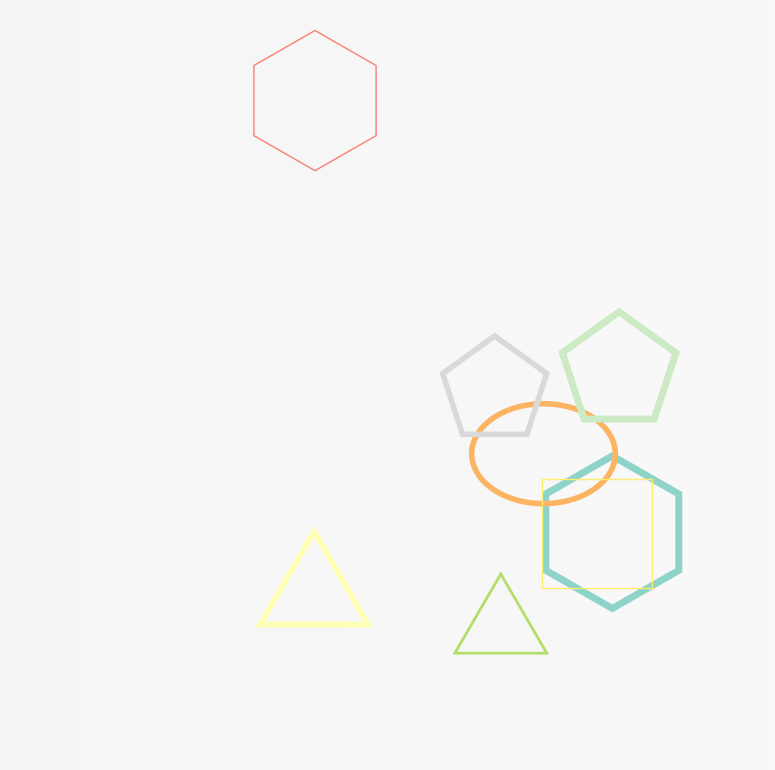[{"shape": "hexagon", "thickness": 2.5, "radius": 0.5, "center": [0.79, 0.309]}, {"shape": "triangle", "thickness": 2, "radius": 0.4, "center": [0.405, 0.229]}, {"shape": "hexagon", "thickness": 0.5, "radius": 0.46, "center": [0.406, 0.869]}, {"shape": "oval", "thickness": 2, "radius": 0.46, "center": [0.701, 0.411]}, {"shape": "triangle", "thickness": 1, "radius": 0.34, "center": [0.646, 0.186]}, {"shape": "pentagon", "thickness": 2, "radius": 0.35, "center": [0.638, 0.493]}, {"shape": "pentagon", "thickness": 2.5, "radius": 0.38, "center": [0.799, 0.518]}, {"shape": "square", "thickness": 0.5, "radius": 0.35, "center": [0.771, 0.307]}]